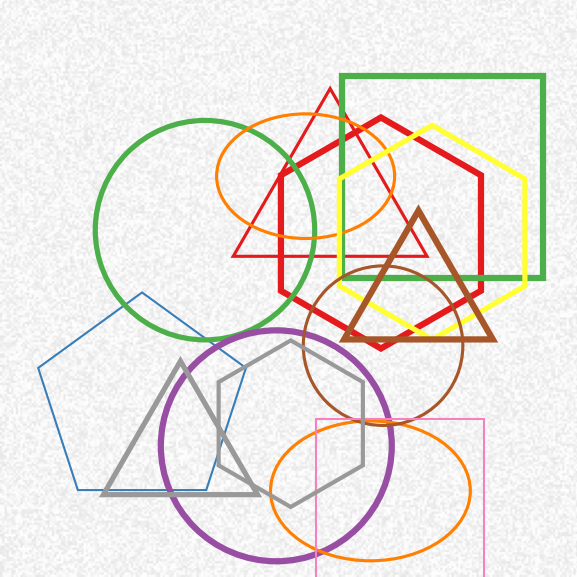[{"shape": "triangle", "thickness": 1.5, "radius": 0.97, "center": [0.572, 0.652]}, {"shape": "hexagon", "thickness": 3, "radius": 1.0, "center": [0.66, 0.596]}, {"shape": "pentagon", "thickness": 1, "radius": 0.95, "center": [0.246, 0.304]}, {"shape": "circle", "thickness": 2.5, "radius": 0.95, "center": [0.355, 0.601]}, {"shape": "square", "thickness": 3, "radius": 0.87, "center": [0.766, 0.693]}, {"shape": "circle", "thickness": 3, "radius": 1.0, "center": [0.478, 0.227]}, {"shape": "oval", "thickness": 1.5, "radius": 0.77, "center": [0.529, 0.694]}, {"shape": "oval", "thickness": 1.5, "radius": 0.86, "center": [0.641, 0.149]}, {"shape": "hexagon", "thickness": 2.5, "radius": 0.93, "center": [0.748, 0.597]}, {"shape": "circle", "thickness": 1.5, "radius": 0.69, "center": [0.663, 0.401]}, {"shape": "triangle", "thickness": 3, "radius": 0.74, "center": [0.725, 0.486]}, {"shape": "square", "thickness": 1, "radius": 0.72, "center": [0.693, 0.129]}, {"shape": "triangle", "thickness": 2.5, "radius": 0.77, "center": [0.313, 0.22]}, {"shape": "hexagon", "thickness": 2, "radius": 0.72, "center": [0.503, 0.265]}]